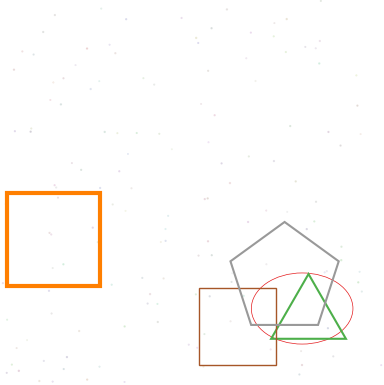[{"shape": "oval", "thickness": 0.5, "radius": 0.66, "center": [0.785, 0.199]}, {"shape": "triangle", "thickness": 1.5, "radius": 0.56, "center": [0.801, 0.176]}, {"shape": "square", "thickness": 3, "radius": 0.6, "center": [0.139, 0.378]}, {"shape": "square", "thickness": 1, "radius": 0.5, "center": [0.617, 0.152]}, {"shape": "pentagon", "thickness": 1.5, "radius": 0.74, "center": [0.739, 0.276]}]